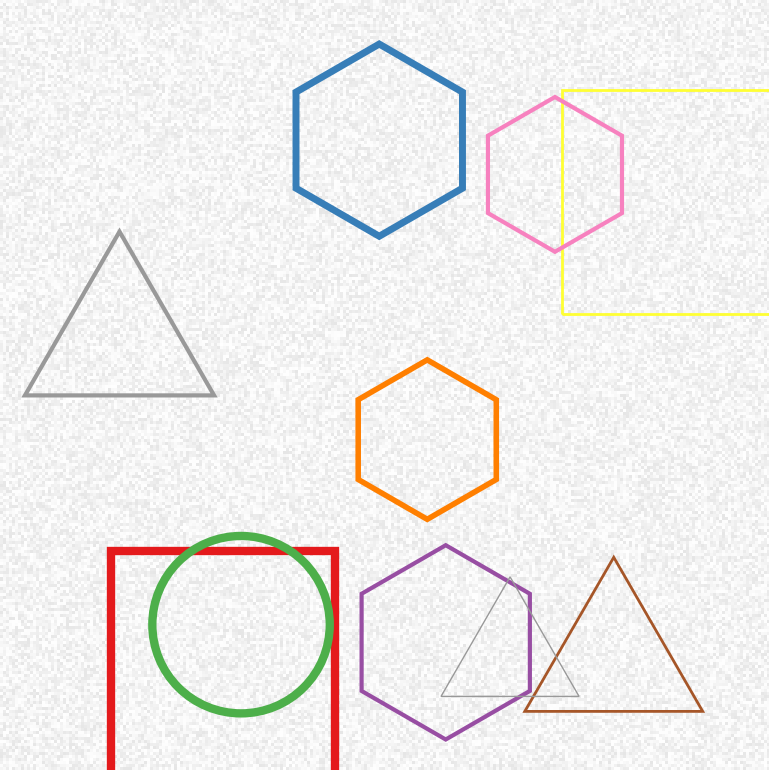[{"shape": "square", "thickness": 3, "radius": 0.73, "center": [0.29, 0.14]}, {"shape": "hexagon", "thickness": 2.5, "radius": 0.62, "center": [0.493, 0.818]}, {"shape": "circle", "thickness": 3, "radius": 0.58, "center": [0.313, 0.189]}, {"shape": "hexagon", "thickness": 1.5, "radius": 0.63, "center": [0.579, 0.166]}, {"shape": "hexagon", "thickness": 2, "radius": 0.52, "center": [0.555, 0.429]}, {"shape": "square", "thickness": 1, "radius": 0.73, "center": [0.876, 0.737]}, {"shape": "triangle", "thickness": 1, "radius": 0.67, "center": [0.797, 0.143]}, {"shape": "hexagon", "thickness": 1.5, "radius": 0.5, "center": [0.721, 0.774]}, {"shape": "triangle", "thickness": 1.5, "radius": 0.71, "center": [0.155, 0.557]}, {"shape": "triangle", "thickness": 0.5, "radius": 0.52, "center": [0.662, 0.147]}]